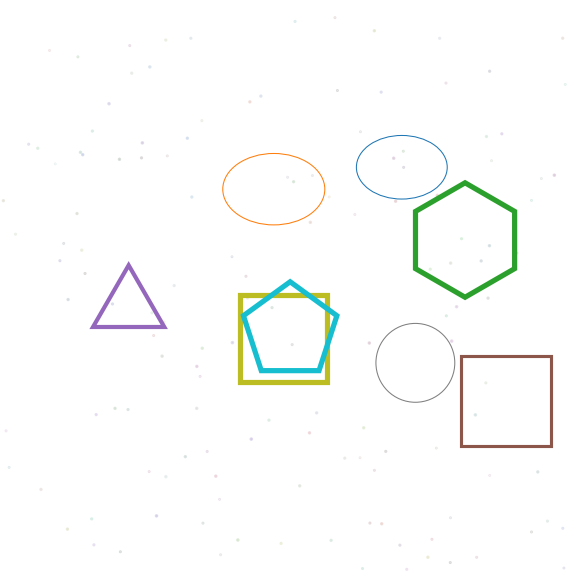[{"shape": "oval", "thickness": 0.5, "radius": 0.39, "center": [0.696, 0.71]}, {"shape": "oval", "thickness": 0.5, "radius": 0.44, "center": [0.474, 0.672]}, {"shape": "hexagon", "thickness": 2.5, "radius": 0.5, "center": [0.805, 0.584]}, {"shape": "triangle", "thickness": 2, "radius": 0.36, "center": [0.223, 0.469]}, {"shape": "square", "thickness": 1.5, "radius": 0.39, "center": [0.876, 0.305]}, {"shape": "circle", "thickness": 0.5, "radius": 0.34, "center": [0.719, 0.371]}, {"shape": "square", "thickness": 2.5, "radius": 0.38, "center": [0.49, 0.413]}, {"shape": "pentagon", "thickness": 2.5, "radius": 0.43, "center": [0.502, 0.426]}]